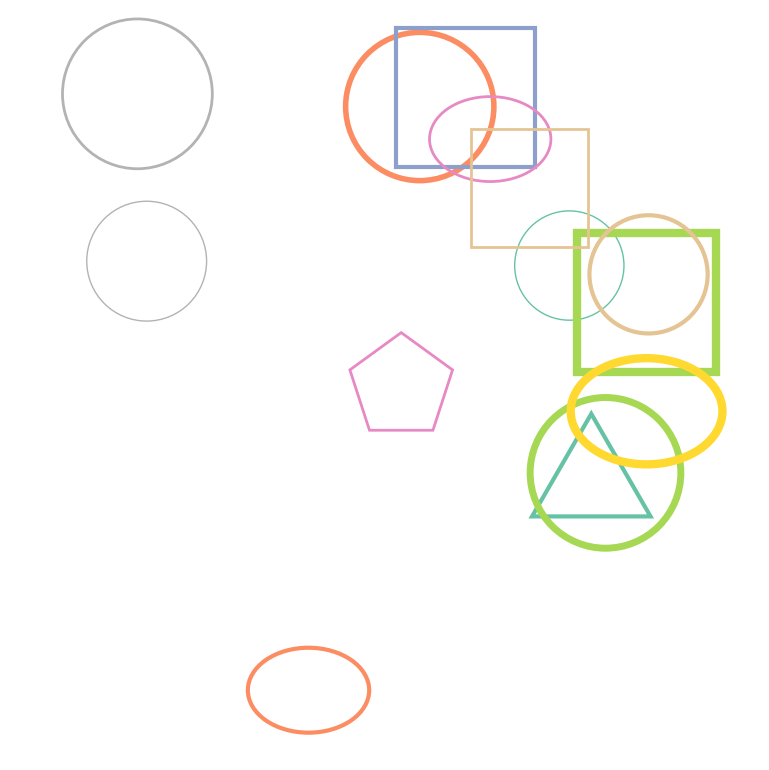[{"shape": "circle", "thickness": 0.5, "radius": 0.35, "center": [0.739, 0.655]}, {"shape": "triangle", "thickness": 1.5, "radius": 0.44, "center": [0.768, 0.374]}, {"shape": "circle", "thickness": 2, "radius": 0.48, "center": [0.545, 0.862]}, {"shape": "oval", "thickness": 1.5, "radius": 0.39, "center": [0.401, 0.104]}, {"shape": "square", "thickness": 1.5, "radius": 0.45, "center": [0.604, 0.873]}, {"shape": "pentagon", "thickness": 1, "radius": 0.35, "center": [0.521, 0.498]}, {"shape": "oval", "thickness": 1, "radius": 0.39, "center": [0.637, 0.819]}, {"shape": "circle", "thickness": 2.5, "radius": 0.49, "center": [0.786, 0.386]}, {"shape": "square", "thickness": 3, "radius": 0.45, "center": [0.84, 0.607]}, {"shape": "oval", "thickness": 3, "radius": 0.49, "center": [0.84, 0.466]}, {"shape": "circle", "thickness": 1.5, "radius": 0.38, "center": [0.842, 0.644]}, {"shape": "square", "thickness": 1, "radius": 0.38, "center": [0.688, 0.756]}, {"shape": "circle", "thickness": 1, "radius": 0.49, "center": [0.178, 0.878]}, {"shape": "circle", "thickness": 0.5, "radius": 0.39, "center": [0.19, 0.661]}]